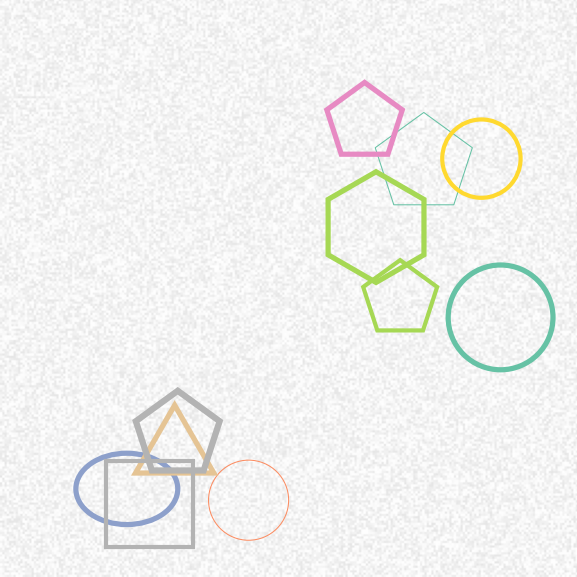[{"shape": "pentagon", "thickness": 0.5, "radius": 0.44, "center": [0.734, 0.716]}, {"shape": "circle", "thickness": 2.5, "radius": 0.45, "center": [0.867, 0.45]}, {"shape": "circle", "thickness": 0.5, "radius": 0.35, "center": [0.43, 0.133]}, {"shape": "oval", "thickness": 2.5, "radius": 0.44, "center": [0.22, 0.153]}, {"shape": "pentagon", "thickness": 2.5, "radius": 0.34, "center": [0.631, 0.788]}, {"shape": "hexagon", "thickness": 2.5, "radius": 0.48, "center": [0.651, 0.606]}, {"shape": "pentagon", "thickness": 2, "radius": 0.34, "center": [0.693, 0.481]}, {"shape": "circle", "thickness": 2, "radius": 0.34, "center": [0.834, 0.724]}, {"shape": "triangle", "thickness": 2.5, "radius": 0.39, "center": [0.302, 0.219]}, {"shape": "square", "thickness": 2, "radius": 0.37, "center": [0.259, 0.126]}, {"shape": "pentagon", "thickness": 3, "radius": 0.38, "center": [0.308, 0.246]}]